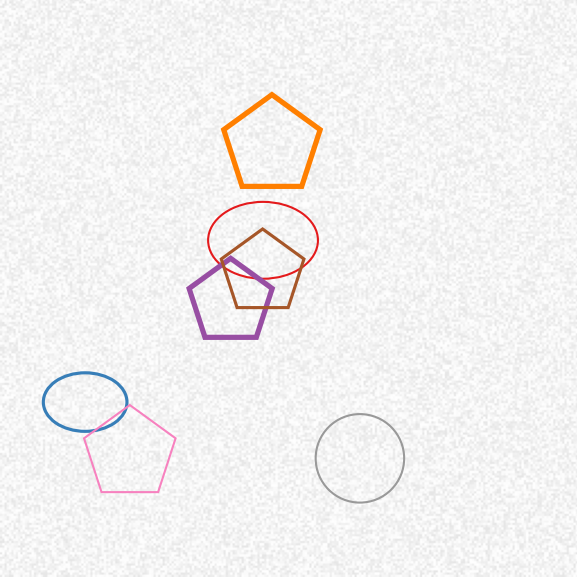[{"shape": "oval", "thickness": 1, "radius": 0.48, "center": [0.455, 0.583]}, {"shape": "oval", "thickness": 1.5, "radius": 0.36, "center": [0.147, 0.303]}, {"shape": "pentagon", "thickness": 2.5, "radius": 0.38, "center": [0.399, 0.476]}, {"shape": "pentagon", "thickness": 2.5, "radius": 0.44, "center": [0.471, 0.747]}, {"shape": "pentagon", "thickness": 1.5, "radius": 0.38, "center": [0.455, 0.527]}, {"shape": "pentagon", "thickness": 1, "radius": 0.42, "center": [0.225, 0.214]}, {"shape": "circle", "thickness": 1, "radius": 0.38, "center": [0.623, 0.205]}]